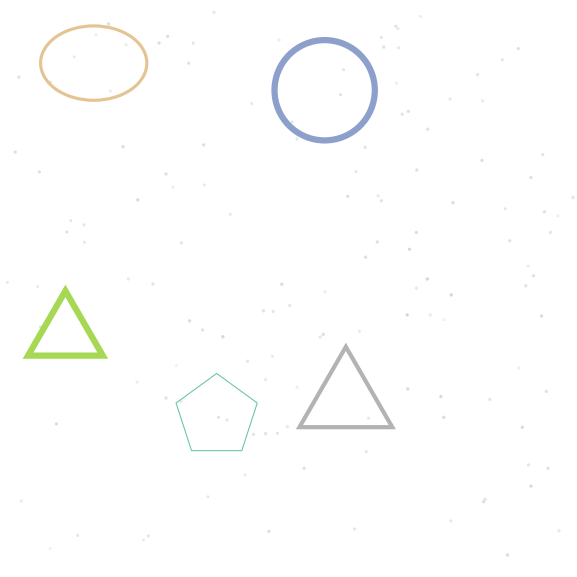[{"shape": "pentagon", "thickness": 0.5, "radius": 0.37, "center": [0.375, 0.278]}, {"shape": "circle", "thickness": 3, "radius": 0.43, "center": [0.562, 0.843]}, {"shape": "triangle", "thickness": 3, "radius": 0.37, "center": [0.113, 0.421]}, {"shape": "oval", "thickness": 1.5, "radius": 0.46, "center": [0.162, 0.89]}, {"shape": "triangle", "thickness": 2, "radius": 0.46, "center": [0.599, 0.306]}]